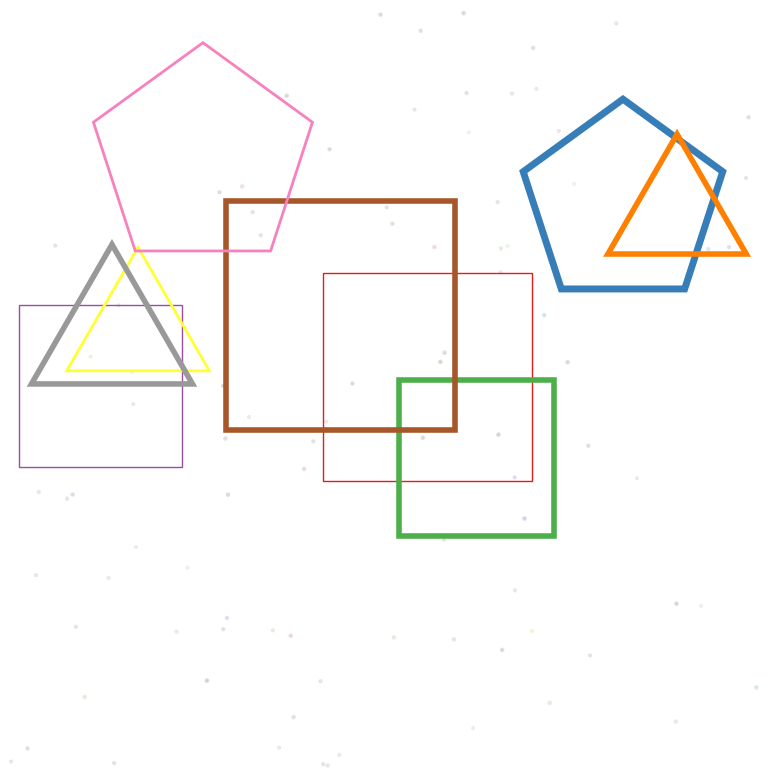[{"shape": "square", "thickness": 0.5, "radius": 0.68, "center": [0.555, 0.51]}, {"shape": "pentagon", "thickness": 2.5, "radius": 0.68, "center": [0.809, 0.735]}, {"shape": "square", "thickness": 2, "radius": 0.5, "center": [0.619, 0.405]}, {"shape": "square", "thickness": 0.5, "radius": 0.53, "center": [0.13, 0.498]}, {"shape": "triangle", "thickness": 2, "radius": 0.52, "center": [0.879, 0.722]}, {"shape": "triangle", "thickness": 1, "radius": 0.53, "center": [0.179, 0.572]}, {"shape": "square", "thickness": 2, "radius": 0.74, "center": [0.442, 0.59]}, {"shape": "pentagon", "thickness": 1, "radius": 0.75, "center": [0.264, 0.795]}, {"shape": "triangle", "thickness": 2, "radius": 0.6, "center": [0.145, 0.562]}]